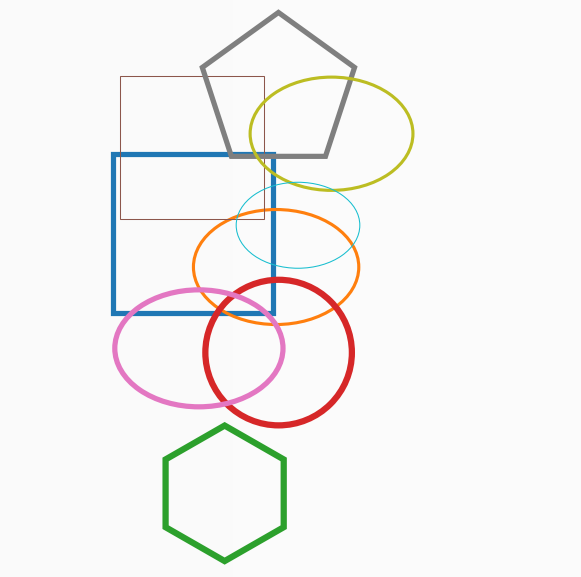[{"shape": "square", "thickness": 2.5, "radius": 0.69, "center": [0.332, 0.594]}, {"shape": "oval", "thickness": 1.5, "radius": 0.71, "center": [0.475, 0.537]}, {"shape": "hexagon", "thickness": 3, "radius": 0.59, "center": [0.386, 0.145]}, {"shape": "circle", "thickness": 3, "radius": 0.63, "center": [0.479, 0.389]}, {"shape": "square", "thickness": 0.5, "radius": 0.62, "center": [0.33, 0.743]}, {"shape": "oval", "thickness": 2.5, "radius": 0.72, "center": [0.342, 0.396]}, {"shape": "pentagon", "thickness": 2.5, "radius": 0.69, "center": [0.479, 0.84]}, {"shape": "oval", "thickness": 1.5, "radius": 0.7, "center": [0.57, 0.768]}, {"shape": "oval", "thickness": 0.5, "radius": 0.53, "center": [0.513, 0.609]}]